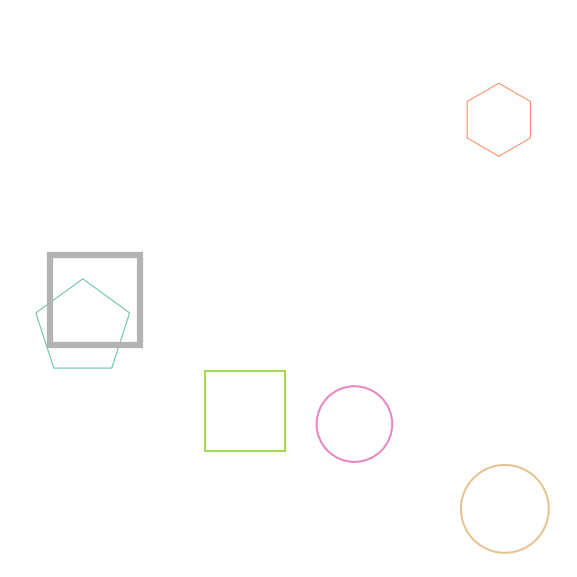[{"shape": "pentagon", "thickness": 0.5, "radius": 0.43, "center": [0.143, 0.431]}, {"shape": "hexagon", "thickness": 0.5, "radius": 0.32, "center": [0.864, 0.792]}, {"shape": "circle", "thickness": 1, "radius": 0.33, "center": [0.614, 0.265]}, {"shape": "square", "thickness": 1, "radius": 0.35, "center": [0.424, 0.288]}, {"shape": "circle", "thickness": 1, "radius": 0.38, "center": [0.874, 0.118]}, {"shape": "square", "thickness": 3, "radius": 0.39, "center": [0.165, 0.479]}]